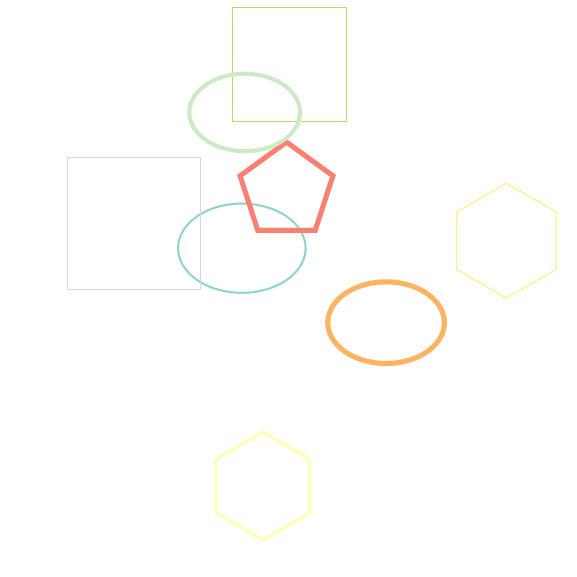[{"shape": "oval", "thickness": 1, "radius": 0.55, "center": [0.419, 0.569]}, {"shape": "hexagon", "thickness": 1.5, "radius": 0.47, "center": [0.455, 0.158]}, {"shape": "pentagon", "thickness": 2.5, "radius": 0.42, "center": [0.496, 0.669]}, {"shape": "oval", "thickness": 2.5, "radius": 0.5, "center": [0.669, 0.44]}, {"shape": "square", "thickness": 0.5, "radius": 0.49, "center": [0.5, 0.888]}, {"shape": "square", "thickness": 0.5, "radius": 0.57, "center": [0.231, 0.613]}, {"shape": "oval", "thickness": 2, "radius": 0.48, "center": [0.424, 0.804]}, {"shape": "hexagon", "thickness": 0.5, "radius": 0.5, "center": [0.877, 0.582]}]